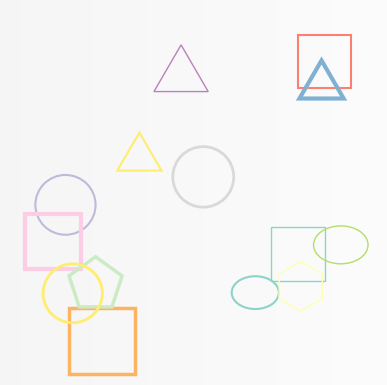[{"shape": "square", "thickness": 1, "radius": 0.35, "center": [0.768, 0.341]}, {"shape": "oval", "thickness": 1.5, "radius": 0.3, "center": [0.659, 0.24]}, {"shape": "hexagon", "thickness": 1, "radius": 0.32, "center": [0.776, 0.256]}, {"shape": "circle", "thickness": 1.5, "radius": 0.39, "center": [0.169, 0.468]}, {"shape": "square", "thickness": 1.5, "radius": 0.35, "center": [0.838, 0.841]}, {"shape": "triangle", "thickness": 3, "radius": 0.33, "center": [0.83, 0.777]}, {"shape": "square", "thickness": 2.5, "radius": 0.43, "center": [0.263, 0.113]}, {"shape": "oval", "thickness": 1, "radius": 0.35, "center": [0.879, 0.364]}, {"shape": "square", "thickness": 3, "radius": 0.36, "center": [0.137, 0.373]}, {"shape": "circle", "thickness": 2, "radius": 0.39, "center": [0.525, 0.541]}, {"shape": "triangle", "thickness": 1, "radius": 0.4, "center": [0.467, 0.803]}, {"shape": "pentagon", "thickness": 2.5, "radius": 0.36, "center": [0.247, 0.261]}, {"shape": "triangle", "thickness": 1.5, "radius": 0.33, "center": [0.36, 0.59]}, {"shape": "circle", "thickness": 2, "radius": 0.38, "center": [0.188, 0.238]}]